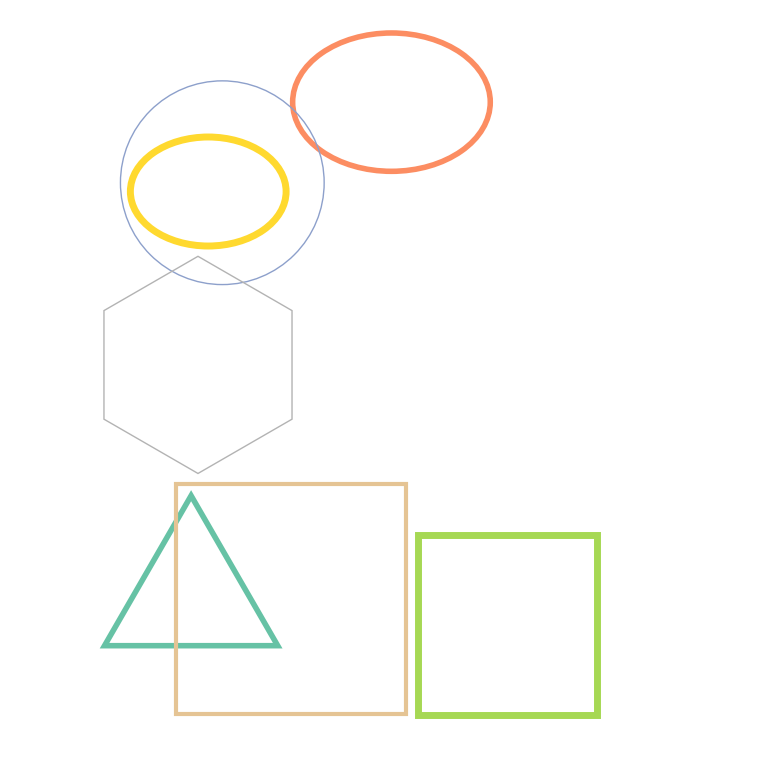[{"shape": "triangle", "thickness": 2, "radius": 0.65, "center": [0.248, 0.226]}, {"shape": "oval", "thickness": 2, "radius": 0.64, "center": [0.508, 0.867]}, {"shape": "circle", "thickness": 0.5, "radius": 0.66, "center": [0.289, 0.763]}, {"shape": "square", "thickness": 2.5, "radius": 0.58, "center": [0.659, 0.188]}, {"shape": "oval", "thickness": 2.5, "radius": 0.51, "center": [0.27, 0.751]}, {"shape": "square", "thickness": 1.5, "radius": 0.75, "center": [0.378, 0.222]}, {"shape": "hexagon", "thickness": 0.5, "radius": 0.71, "center": [0.257, 0.526]}]